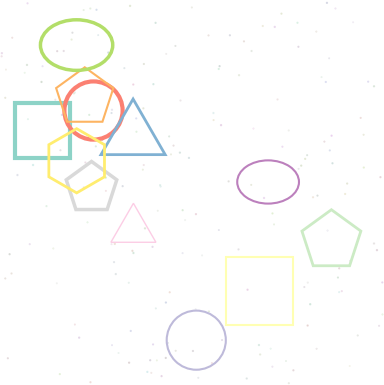[{"shape": "square", "thickness": 3, "radius": 0.35, "center": [0.11, 0.661]}, {"shape": "square", "thickness": 1.5, "radius": 0.44, "center": [0.674, 0.243]}, {"shape": "circle", "thickness": 1.5, "radius": 0.38, "center": [0.51, 0.116]}, {"shape": "circle", "thickness": 3, "radius": 0.38, "center": [0.243, 0.713]}, {"shape": "triangle", "thickness": 2, "radius": 0.48, "center": [0.346, 0.646]}, {"shape": "pentagon", "thickness": 1.5, "radius": 0.39, "center": [0.22, 0.747]}, {"shape": "oval", "thickness": 2.5, "radius": 0.47, "center": [0.199, 0.883]}, {"shape": "triangle", "thickness": 1, "radius": 0.34, "center": [0.347, 0.404]}, {"shape": "pentagon", "thickness": 2.5, "radius": 0.34, "center": [0.238, 0.512]}, {"shape": "oval", "thickness": 1.5, "radius": 0.4, "center": [0.696, 0.527]}, {"shape": "pentagon", "thickness": 2, "radius": 0.4, "center": [0.861, 0.375]}, {"shape": "hexagon", "thickness": 2, "radius": 0.42, "center": [0.199, 0.582]}]